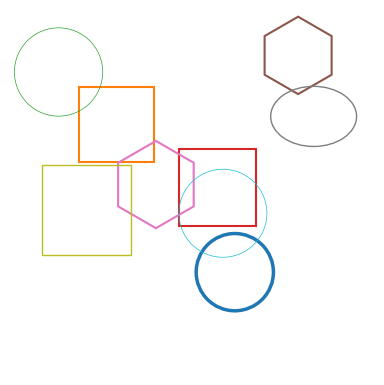[{"shape": "circle", "thickness": 2.5, "radius": 0.5, "center": [0.61, 0.293]}, {"shape": "square", "thickness": 1.5, "radius": 0.49, "center": [0.302, 0.677]}, {"shape": "circle", "thickness": 0.5, "radius": 0.57, "center": [0.152, 0.813]}, {"shape": "square", "thickness": 1.5, "radius": 0.5, "center": [0.564, 0.513]}, {"shape": "hexagon", "thickness": 1.5, "radius": 0.5, "center": [0.774, 0.856]}, {"shape": "hexagon", "thickness": 1.5, "radius": 0.57, "center": [0.405, 0.521]}, {"shape": "oval", "thickness": 1, "radius": 0.56, "center": [0.815, 0.698]}, {"shape": "square", "thickness": 1, "radius": 0.58, "center": [0.225, 0.455]}, {"shape": "circle", "thickness": 0.5, "radius": 0.57, "center": [0.579, 0.446]}]